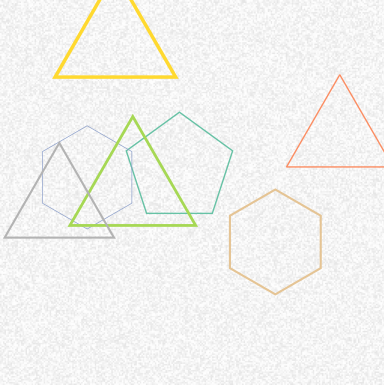[{"shape": "pentagon", "thickness": 1, "radius": 0.73, "center": [0.466, 0.563]}, {"shape": "triangle", "thickness": 1, "radius": 0.8, "center": [0.883, 0.646]}, {"shape": "hexagon", "thickness": 0.5, "radius": 0.67, "center": [0.226, 0.539]}, {"shape": "triangle", "thickness": 2, "radius": 0.94, "center": [0.345, 0.509]}, {"shape": "triangle", "thickness": 2.5, "radius": 0.9, "center": [0.3, 0.89]}, {"shape": "hexagon", "thickness": 1.5, "radius": 0.68, "center": [0.715, 0.372]}, {"shape": "triangle", "thickness": 1.5, "radius": 0.82, "center": [0.154, 0.465]}]